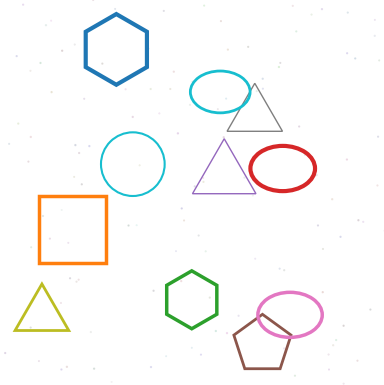[{"shape": "hexagon", "thickness": 3, "radius": 0.46, "center": [0.302, 0.872]}, {"shape": "square", "thickness": 2.5, "radius": 0.43, "center": [0.188, 0.404]}, {"shape": "hexagon", "thickness": 2.5, "radius": 0.38, "center": [0.498, 0.221]}, {"shape": "oval", "thickness": 3, "radius": 0.42, "center": [0.734, 0.562]}, {"shape": "triangle", "thickness": 1, "radius": 0.48, "center": [0.582, 0.544]}, {"shape": "pentagon", "thickness": 2, "radius": 0.39, "center": [0.682, 0.105]}, {"shape": "oval", "thickness": 2.5, "radius": 0.42, "center": [0.753, 0.182]}, {"shape": "triangle", "thickness": 1, "radius": 0.42, "center": [0.662, 0.701]}, {"shape": "triangle", "thickness": 2, "radius": 0.4, "center": [0.109, 0.182]}, {"shape": "circle", "thickness": 1.5, "radius": 0.41, "center": [0.345, 0.574]}, {"shape": "oval", "thickness": 2, "radius": 0.39, "center": [0.572, 0.761]}]